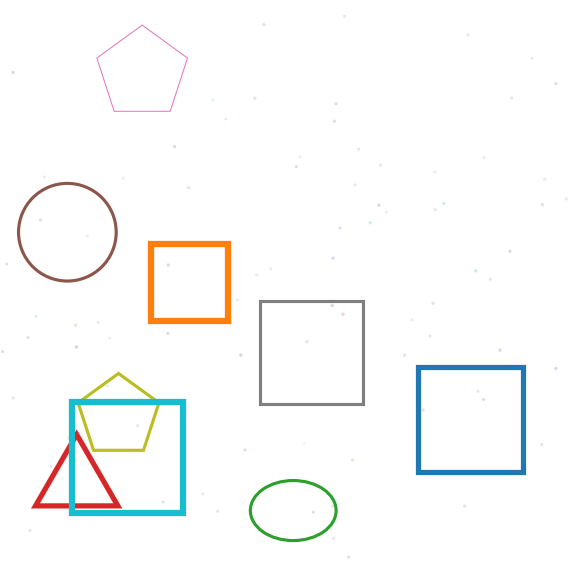[{"shape": "square", "thickness": 2.5, "radius": 0.45, "center": [0.815, 0.273]}, {"shape": "square", "thickness": 3, "radius": 0.33, "center": [0.329, 0.509]}, {"shape": "oval", "thickness": 1.5, "radius": 0.37, "center": [0.508, 0.115]}, {"shape": "triangle", "thickness": 2.5, "radius": 0.41, "center": [0.133, 0.164]}, {"shape": "circle", "thickness": 1.5, "radius": 0.42, "center": [0.117, 0.597]}, {"shape": "pentagon", "thickness": 0.5, "radius": 0.41, "center": [0.246, 0.873]}, {"shape": "square", "thickness": 1.5, "radius": 0.45, "center": [0.539, 0.388]}, {"shape": "pentagon", "thickness": 1.5, "radius": 0.37, "center": [0.205, 0.279]}, {"shape": "square", "thickness": 3, "radius": 0.48, "center": [0.22, 0.207]}]